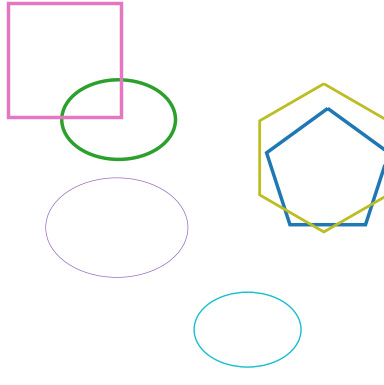[{"shape": "pentagon", "thickness": 2.5, "radius": 0.83, "center": [0.851, 0.551]}, {"shape": "oval", "thickness": 2.5, "radius": 0.74, "center": [0.308, 0.689]}, {"shape": "oval", "thickness": 0.5, "radius": 0.92, "center": [0.303, 0.409]}, {"shape": "square", "thickness": 2.5, "radius": 0.74, "center": [0.167, 0.844]}, {"shape": "hexagon", "thickness": 2, "radius": 0.96, "center": [0.841, 0.59]}, {"shape": "oval", "thickness": 1, "radius": 0.69, "center": [0.643, 0.144]}]